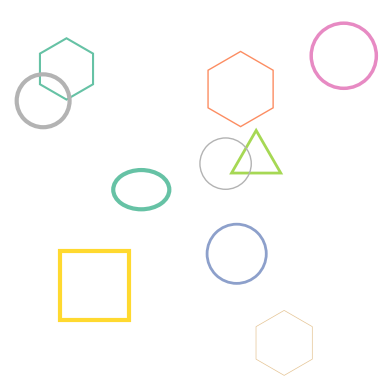[{"shape": "hexagon", "thickness": 1.5, "radius": 0.4, "center": [0.173, 0.821]}, {"shape": "oval", "thickness": 3, "radius": 0.36, "center": [0.367, 0.507]}, {"shape": "hexagon", "thickness": 1, "radius": 0.49, "center": [0.625, 0.769]}, {"shape": "circle", "thickness": 2, "radius": 0.38, "center": [0.615, 0.341]}, {"shape": "circle", "thickness": 2.5, "radius": 0.42, "center": [0.893, 0.855]}, {"shape": "triangle", "thickness": 2, "radius": 0.37, "center": [0.665, 0.587]}, {"shape": "square", "thickness": 3, "radius": 0.45, "center": [0.246, 0.258]}, {"shape": "hexagon", "thickness": 0.5, "radius": 0.42, "center": [0.738, 0.109]}, {"shape": "circle", "thickness": 3, "radius": 0.34, "center": [0.112, 0.738]}, {"shape": "circle", "thickness": 1, "radius": 0.33, "center": [0.586, 0.575]}]